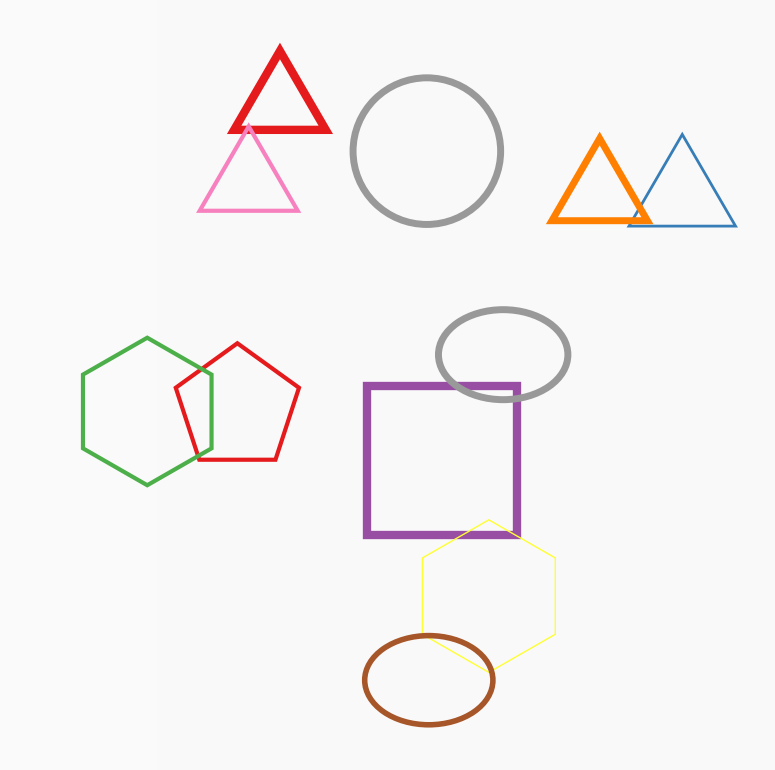[{"shape": "pentagon", "thickness": 1.5, "radius": 0.42, "center": [0.306, 0.471]}, {"shape": "triangle", "thickness": 3, "radius": 0.34, "center": [0.361, 0.865]}, {"shape": "triangle", "thickness": 1, "radius": 0.4, "center": [0.88, 0.746]}, {"shape": "hexagon", "thickness": 1.5, "radius": 0.48, "center": [0.19, 0.466]}, {"shape": "square", "thickness": 3, "radius": 0.49, "center": [0.57, 0.402]}, {"shape": "triangle", "thickness": 2.5, "radius": 0.36, "center": [0.774, 0.749]}, {"shape": "hexagon", "thickness": 0.5, "radius": 0.5, "center": [0.631, 0.226]}, {"shape": "oval", "thickness": 2, "radius": 0.41, "center": [0.553, 0.117]}, {"shape": "triangle", "thickness": 1.5, "radius": 0.37, "center": [0.321, 0.763]}, {"shape": "circle", "thickness": 2.5, "radius": 0.48, "center": [0.551, 0.804]}, {"shape": "oval", "thickness": 2.5, "radius": 0.42, "center": [0.649, 0.539]}]